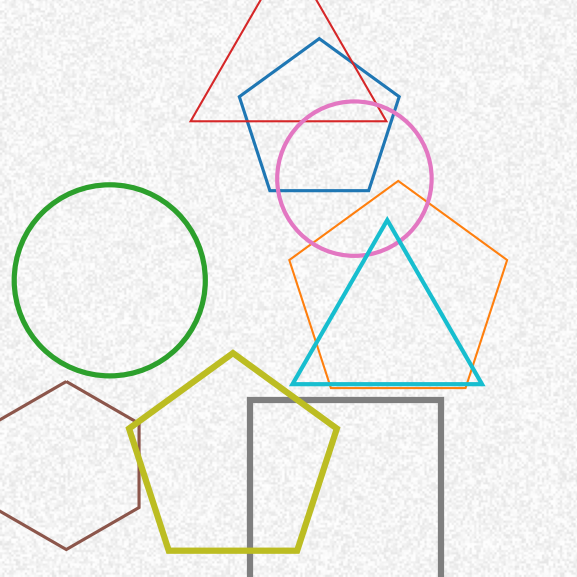[{"shape": "pentagon", "thickness": 1.5, "radius": 0.73, "center": [0.553, 0.787]}, {"shape": "pentagon", "thickness": 1, "radius": 0.99, "center": [0.69, 0.488]}, {"shape": "circle", "thickness": 2.5, "radius": 0.83, "center": [0.19, 0.514]}, {"shape": "triangle", "thickness": 1, "radius": 0.98, "center": [0.5, 0.887]}, {"shape": "hexagon", "thickness": 1.5, "radius": 0.73, "center": [0.115, 0.193]}, {"shape": "circle", "thickness": 2, "radius": 0.67, "center": [0.614, 0.69]}, {"shape": "square", "thickness": 3, "radius": 0.83, "center": [0.598, 0.142]}, {"shape": "pentagon", "thickness": 3, "radius": 0.95, "center": [0.403, 0.199]}, {"shape": "triangle", "thickness": 2, "radius": 0.95, "center": [0.671, 0.429]}]